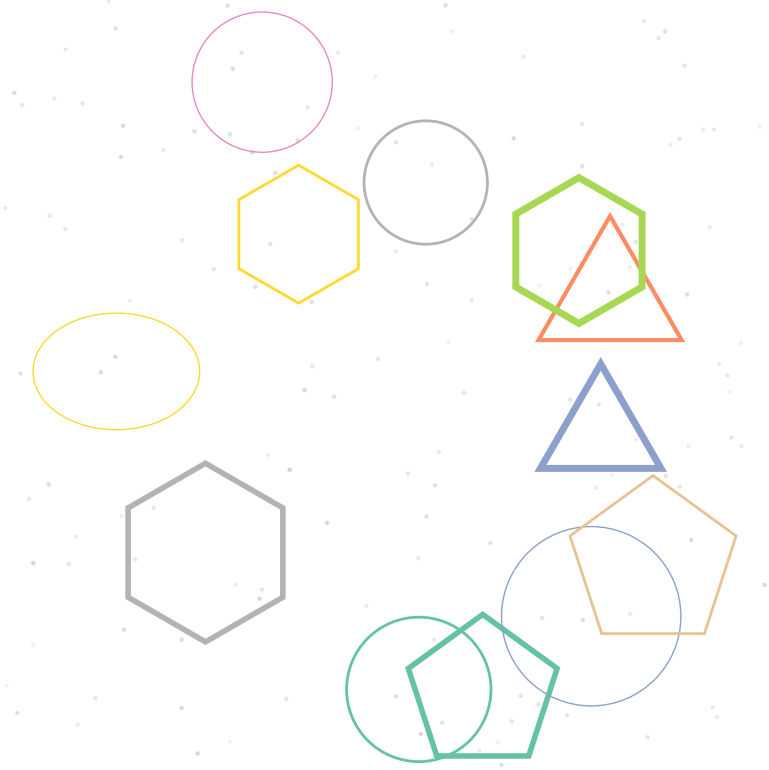[{"shape": "circle", "thickness": 1, "radius": 0.47, "center": [0.544, 0.105]}, {"shape": "pentagon", "thickness": 2, "radius": 0.51, "center": [0.627, 0.1]}, {"shape": "triangle", "thickness": 1.5, "radius": 0.54, "center": [0.792, 0.612]}, {"shape": "triangle", "thickness": 2.5, "radius": 0.45, "center": [0.78, 0.437]}, {"shape": "circle", "thickness": 0.5, "radius": 0.58, "center": [0.768, 0.2]}, {"shape": "circle", "thickness": 0.5, "radius": 0.46, "center": [0.34, 0.893]}, {"shape": "hexagon", "thickness": 2.5, "radius": 0.47, "center": [0.752, 0.675]}, {"shape": "oval", "thickness": 0.5, "radius": 0.54, "center": [0.151, 0.518]}, {"shape": "hexagon", "thickness": 1, "radius": 0.45, "center": [0.388, 0.696]}, {"shape": "pentagon", "thickness": 1, "radius": 0.57, "center": [0.848, 0.269]}, {"shape": "hexagon", "thickness": 2, "radius": 0.58, "center": [0.267, 0.282]}, {"shape": "circle", "thickness": 1, "radius": 0.4, "center": [0.553, 0.763]}]